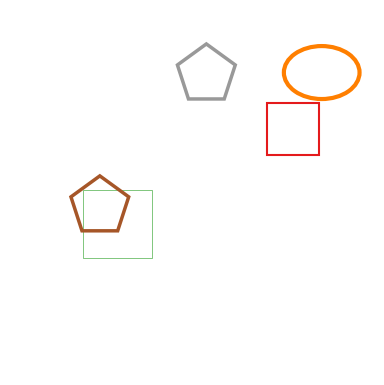[{"shape": "square", "thickness": 1.5, "radius": 0.34, "center": [0.761, 0.666]}, {"shape": "square", "thickness": 0.5, "radius": 0.44, "center": [0.305, 0.418]}, {"shape": "oval", "thickness": 3, "radius": 0.49, "center": [0.836, 0.812]}, {"shape": "pentagon", "thickness": 2.5, "radius": 0.39, "center": [0.259, 0.464]}, {"shape": "pentagon", "thickness": 2.5, "radius": 0.39, "center": [0.536, 0.807]}]